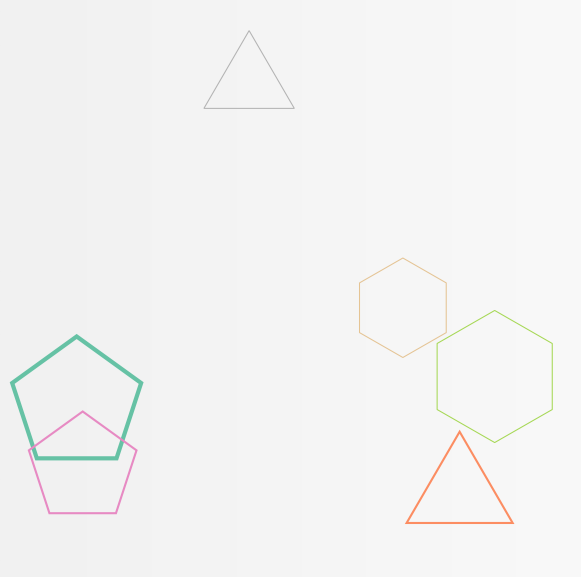[{"shape": "pentagon", "thickness": 2, "radius": 0.58, "center": [0.132, 0.3]}, {"shape": "triangle", "thickness": 1, "radius": 0.53, "center": [0.791, 0.146]}, {"shape": "pentagon", "thickness": 1, "radius": 0.49, "center": [0.142, 0.189]}, {"shape": "hexagon", "thickness": 0.5, "radius": 0.57, "center": [0.851, 0.347]}, {"shape": "hexagon", "thickness": 0.5, "radius": 0.43, "center": [0.693, 0.466]}, {"shape": "triangle", "thickness": 0.5, "radius": 0.45, "center": [0.429, 0.856]}]